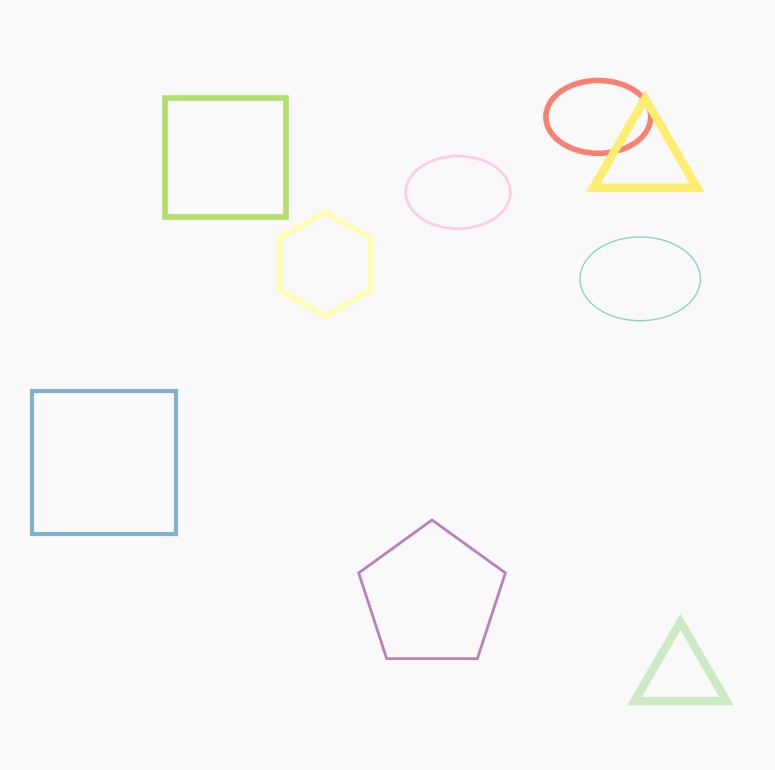[{"shape": "oval", "thickness": 0.5, "radius": 0.39, "center": [0.826, 0.638]}, {"shape": "hexagon", "thickness": 2, "radius": 0.34, "center": [0.42, 0.657]}, {"shape": "oval", "thickness": 2, "radius": 0.34, "center": [0.772, 0.848]}, {"shape": "square", "thickness": 1.5, "radius": 0.47, "center": [0.134, 0.4]}, {"shape": "square", "thickness": 2, "radius": 0.39, "center": [0.291, 0.796]}, {"shape": "oval", "thickness": 1, "radius": 0.34, "center": [0.591, 0.75]}, {"shape": "pentagon", "thickness": 1, "radius": 0.5, "center": [0.557, 0.225]}, {"shape": "triangle", "thickness": 3, "radius": 0.34, "center": [0.878, 0.124]}, {"shape": "triangle", "thickness": 3, "radius": 0.39, "center": [0.833, 0.795]}]